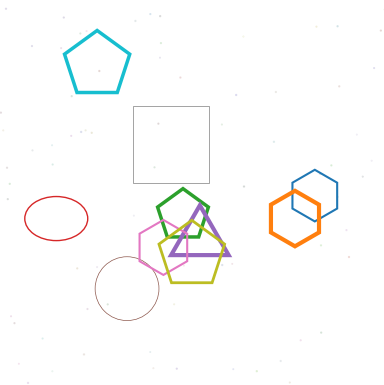[{"shape": "hexagon", "thickness": 1.5, "radius": 0.34, "center": [0.818, 0.492]}, {"shape": "hexagon", "thickness": 3, "radius": 0.36, "center": [0.766, 0.432]}, {"shape": "pentagon", "thickness": 2.5, "radius": 0.35, "center": [0.475, 0.441]}, {"shape": "oval", "thickness": 1, "radius": 0.41, "center": [0.146, 0.432]}, {"shape": "triangle", "thickness": 3, "radius": 0.43, "center": [0.519, 0.38]}, {"shape": "circle", "thickness": 0.5, "radius": 0.41, "center": [0.33, 0.25]}, {"shape": "hexagon", "thickness": 1.5, "radius": 0.36, "center": [0.424, 0.357]}, {"shape": "square", "thickness": 0.5, "radius": 0.5, "center": [0.444, 0.626]}, {"shape": "pentagon", "thickness": 2, "radius": 0.45, "center": [0.498, 0.338]}, {"shape": "pentagon", "thickness": 2.5, "radius": 0.45, "center": [0.252, 0.832]}]